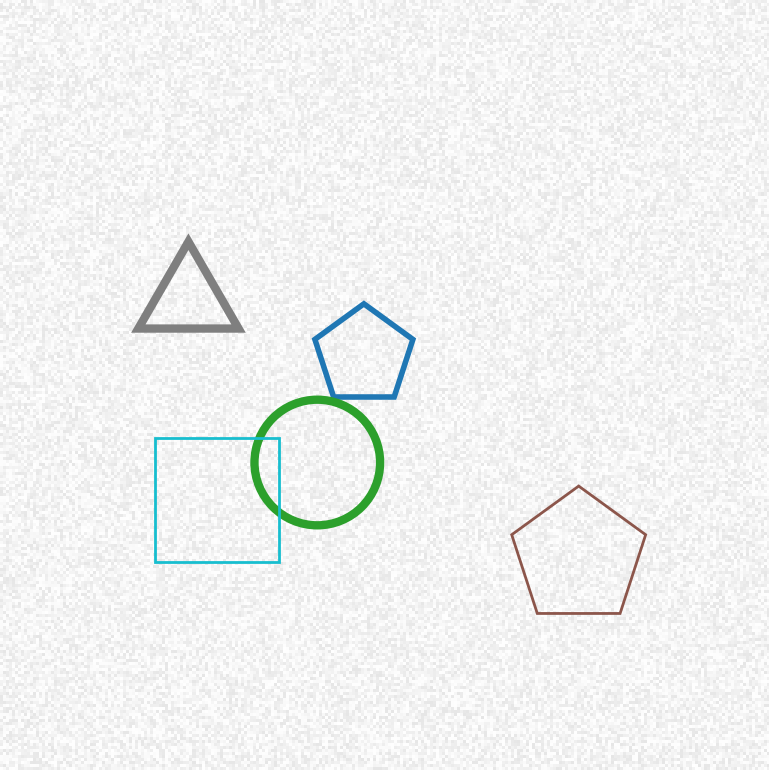[{"shape": "pentagon", "thickness": 2, "radius": 0.33, "center": [0.473, 0.539]}, {"shape": "circle", "thickness": 3, "radius": 0.41, "center": [0.412, 0.399]}, {"shape": "pentagon", "thickness": 1, "radius": 0.46, "center": [0.752, 0.277]}, {"shape": "triangle", "thickness": 3, "radius": 0.38, "center": [0.245, 0.611]}, {"shape": "square", "thickness": 1, "radius": 0.4, "center": [0.281, 0.35]}]